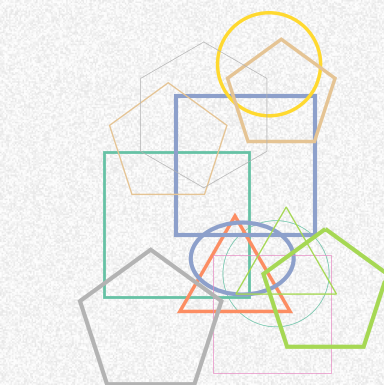[{"shape": "circle", "thickness": 0.5, "radius": 0.69, "center": [0.717, 0.289]}, {"shape": "square", "thickness": 2, "radius": 0.94, "center": [0.459, 0.418]}, {"shape": "triangle", "thickness": 2.5, "radius": 0.83, "center": [0.61, 0.274]}, {"shape": "oval", "thickness": 3, "radius": 0.67, "center": [0.629, 0.328]}, {"shape": "square", "thickness": 3, "radius": 0.9, "center": [0.638, 0.569]}, {"shape": "square", "thickness": 0.5, "radius": 0.77, "center": [0.708, 0.183]}, {"shape": "pentagon", "thickness": 3, "radius": 0.85, "center": [0.845, 0.236]}, {"shape": "triangle", "thickness": 1, "radius": 0.75, "center": [0.743, 0.312]}, {"shape": "circle", "thickness": 2.5, "radius": 0.67, "center": [0.699, 0.833]}, {"shape": "pentagon", "thickness": 1, "radius": 0.8, "center": [0.437, 0.625]}, {"shape": "pentagon", "thickness": 2.5, "radius": 0.73, "center": [0.731, 0.751]}, {"shape": "hexagon", "thickness": 0.5, "radius": 0.95, "center": [0.529, 0.702]}, {"shape": "pentagon", "thickness": 3, "radius": 0.97, "center": [0.391, 0.158]}]